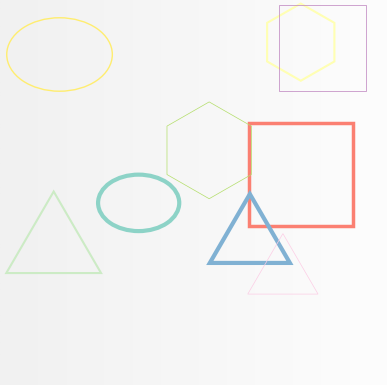[{"shape": "oval", "thickness": 3, "radius": 0.52, "center": [0.358, 0.473]}, {"shape": "hexagon", "thickness": 1.5, "radius": 0.5, "center": [0.776, 0.89]}, {"shape": "square", "thickness": 2.5, "radius": 0.67, "center": [0.778, 0.547]}, {"shape": "triangle", "thickness": 3, "radius": 0.6, "center": [0.645, 0.377]}, {"shape": "hexagon", "thickness": 0.5, "radius": 0.63, "center": [0.54, 0.61]}, {"shape": "triangle", "thickness": 0.5, "radius": 0.52, "center": [0.73, 0.289]}, {"shape": "square", "thickness": 0.5, "radius": 0.56, "center": [0.832, 0.876]}, {"shape": "triangle", "thickness": 1.5, "radius": 0.71, "center": [0.139, 0.361]}, {"shape": "oval", "thickness": 1, "radius": 0.68, "center": [0.154, 0.858]}]